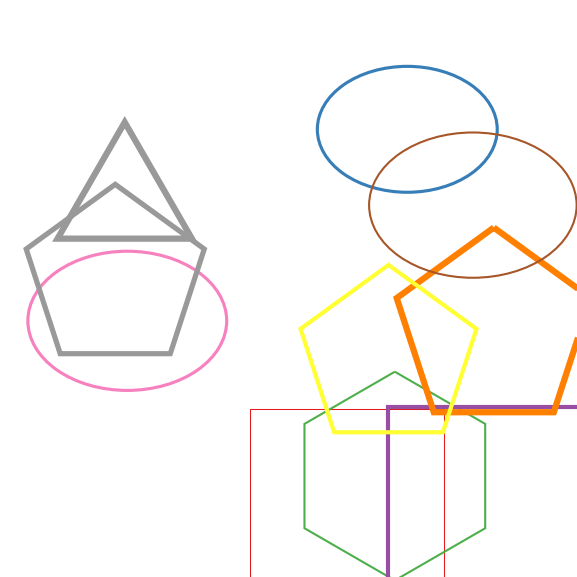[{"shape": "square", "thickness": 0.5, "radius": 0.84, "center": [0.601, 0.124]}, {"shape": "oval", "thickness": 1.5, "radius": 0.78, "center": [0.705, 0.775]}, {"shape": "hexagon", "thickness": 1, "radius": 0.9, "center": [0.684, 0.175]}, {"shape": "square", "thickness": 2, "radius": 0.9, "center": [0.853, 0.113]}, {"shape": "pentagon", "thickness": 3, "radius": 0.88, "center": [0.855, 0.428]}, {"shape": "pentagon", "thickness": 2, "radius": 0.8, "center": [0.673, 0.38]}, {"shape": "oval", "thickness": 1, "radius": 0.9, "center": [0.819, 0.644]}, {"shape": "oval", "thickness": 1.5, "radius": 0.86, "center": [0.22, 0.444]}, {"shape": "triangle", "thickness": 3, "radius": 0.67, "center": [0.216, 0.653]}, {"shape": "pentagon", "thickness": 2.5, "radius": 0.81, "center": [0.2, 0.518]}]